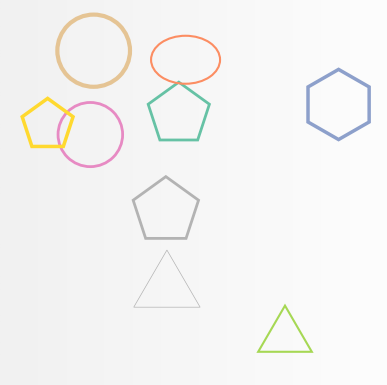[{"shape": "pentagon", "thickness": 2, "radius": 0.42, "center": [0.461, 0.704]}, {"shape": "oval", "thickness": 1.5, "radius": 0.45, "center": [0.479, 0.845]}, {"shape": "hexagon", "thickness": 2.5, "radius": 0.46, "center": [0.874, 0.729]}, {"shape": "circle", "thickness": 2, "radius": 0.42, "center": [0.233, 0.65]}, {"shape": "triangle", "thickness": 1.5, "radius": 0.4, "center": [0.735, 0.126]}, {"shape": "pentagon", "thickness": 2.5, "radius": 0.34, "center": [0.123, 0.675]}, {"shape": "circle", "thickness": 3, "radius": 0.47, "center": [0.242, 0.868]}, {"shape": "pentagon", "thickness": 2, "radius": 0.44, "center": [0.428, 0.453]}, {"shape": "triangle", "thickness": 0.5, "radius": 0.49, "center": [0.431, 0.252]}]